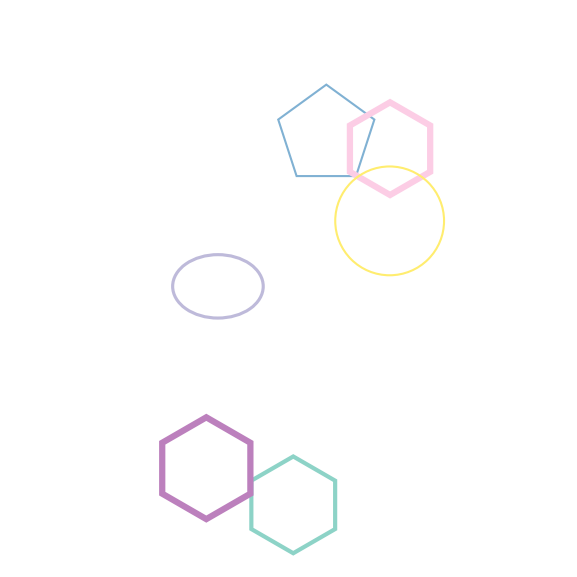[{"shape": "hexagon", "thickness": 2, "radius": 0.42, "center": [0.508, 0.125]}, {"shape": "oval", "thickness": 1.5, "radius": 0.39, "center": [0.377, 0.503]}, {"shape": "pentagon", "thickness": 1, "radius": 0.44, "center": [0.565, 0.765]}, {"shape": "hexagon", "thickness": 3, "radius": 0.4, "center": [0.675, 0.742]}, {"shape": "hexagon", "thickness": 3, "radius": 0.44, "center": [0.357, 0.188]}, {"shape": "circle", "thickness": 1, "radius": 0.47, "center": [0.675, 0.617]}]